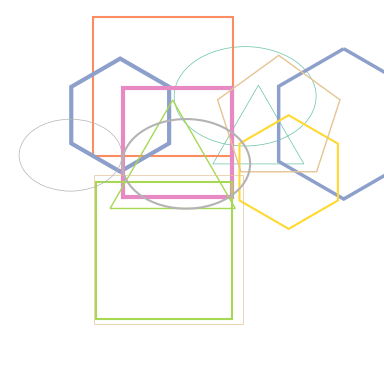[{"shape": "triangle", "thickness": 0.5, "radius": 0.68, "center": [0.671, 0.642]}, {"shape": "oval", "thickness": 0.5, "radius": 0.92, "center": [0.637, 0.75]}, {"shape": "square", "thickness": 1.5, "radius": 0.9, "center": [0.424, 0.775]}, {"shape": "hexagon", "thickness": 2.5, "radius": 0.98, "center": [0.893, 0.678]}, {"shape": "hexagon", "thickness": 3, "radius": 0.73, "center": [0.312, 0.701]}, {"shape": "square", "thickness": 3, "radius": 0.71, "center": [0.462, 0.63]}, {"shape": "triangle", "thickness": 1, "radius": 0.94, "center": [0.448, 0.552]}, {"shape": "square", "thickness": 1.5, "radius": 0.89, "center": [0.426, 0.349]}, {"shape": "hexagon", "thickness": 1.5, "radius": 0.74, "center": [0.75, 0.553]}, {"shape": "pentagon", "thickness": 1, "radius": 0.84, "center": [0.724, 0.689]}, {"shape": "square", "thickness": 0.5, "radius": 0.97, "center": [0.438, 0.353]}, {"shape": "oval", "thickness": 0.5, "radius": 0.67, "center": [0.183, 0.597]}, {"shape": "oval", "thickness": 1.5, "radius": 0.83, "center": [0.483, 0.574]}]